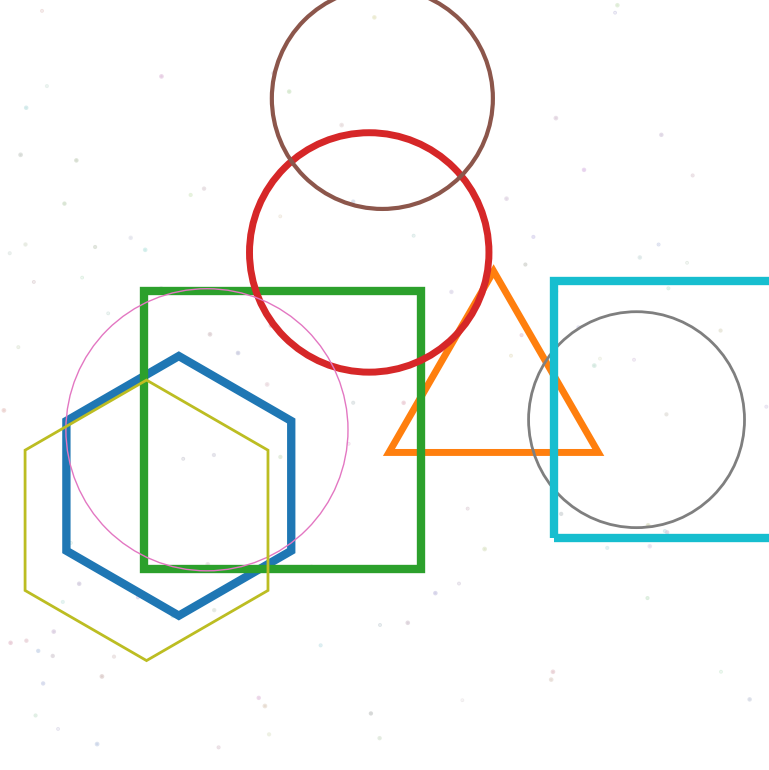[{"shape": "hexagon", "thickness": 3, "radius": 0.84, "center": [0.232, 0.369]}, {"shape": "triangle", "thickness": 2.5, "radius": 0.78, "center": [0.641, 0.491]}, {"shape": "square", "thickness": 3, "radius": 0.9, "center": [0.367, 0.441]}, {"shape": "circle", "thickness": 2.5, "radius": 0.78, "center": [0.48, 0.672]}, {"shape": "circle", "thickness": 1.5, "radius": 0.72, "center": [0.497, 0.872]}, {"shape": "circle", "thickness": 0.5, "radius": 0.92, "center": [0.269, 0.442]}, {"shape": "circle", "thickness": 1, "radius": 0.7, "center": [0.827, 0.455]}, {"shape": "hexagon", "thickness": 1, "radius": 0.91, "center": [0.19, 0.324]}, {"shape": "square", "thickness": 3, "radius": 0.83, "center": [0.886, 0.468]}]